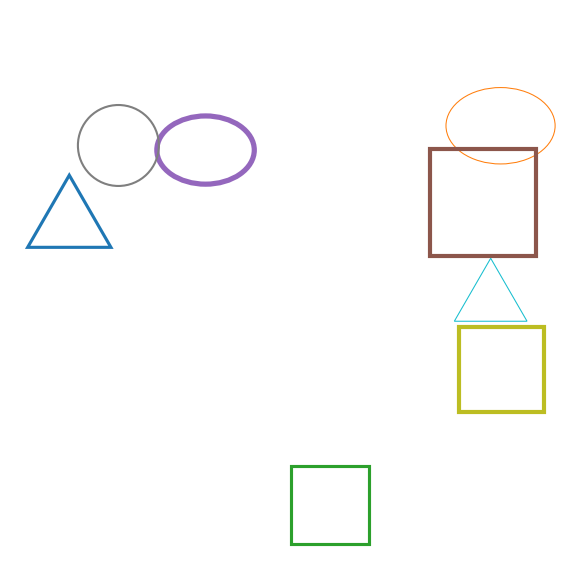[{"shape": "triangle", "thickness": 1.5, "radius": 0.42, "center": [0.12, 0.612]}, {"shape": "oval", "thickness": 0.5, "radius": 0.47, "center": [0.867, 0.781]}, {"shape": "square", "thickness": 1.5, "radius": 0.34, "center": [0.572, 0.124]}, {"shape": "oval", "thickness": 2.5, "radius": 0.42, "center": [0.356, 0.739]}, {"shape": "square", "thickness": 2, "radius": 0.46, "center": [0.836, 0.648]}, {"shape": "circle", "thickness": 1, "radius": 0.35, "center": [0.205, 0.747]}, {"shape": "square", "thickness": 2, "radius": 0.37, "center": [0.869, 0.359]}, {"shape": "triangle", "thickness": 0.5, "radius": 0.36, "center": [0.85, 0.479]}]